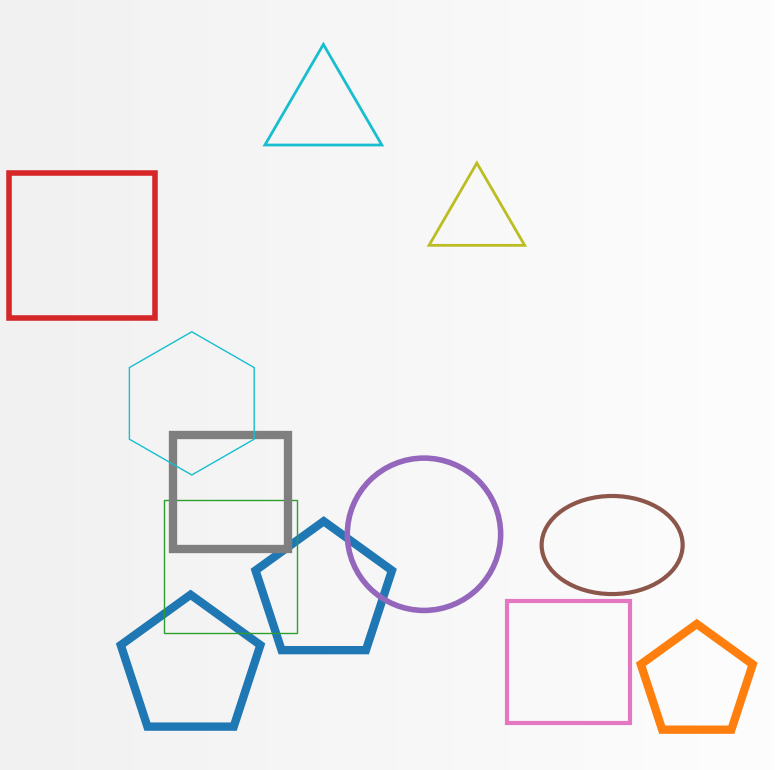[{"shape": "pentagon", "thickness": 3, "radius": 0.47, "center": [0.246, 0.133]}, {"shape": "pentagon", "thickness": 3, "radius": 0.46, "center": [0.418, 0.231]}, {"shape": "pentagon", "thickness": 3, "radius": 0.38, "center": [0.899, 0.114]}, {"shape": "square", "thickness": 0.5, "radius": 0.43, "center": [0.297, 0.265]}, {"shape": "square", "thickness": 2, "radius": 0.47, "center": [0.106, 0.681]}, {"shape": "circle", "thickness": 2, "radius": 0.49, "center": [0.547, 0.306]}, {"shape": "oval", "thickness": 1.5, "radius": 0.45, "center": [0.79, 0.292]}, {"shape": "square", "thickness": 1.5, "radius": 0.4, "center": [0.733, 0.14]}, {"shape": "square", "thickness": 3, "radius": 0.37, "center": [0.297, 0.361]}, {"shape": "triangle", "thickness": 1, "radius": 0.36, "center": [0.615, 0.717]}, {"shape": "triangle", "thickness": 1, "radius": 0.44, "center": [0.417, 0.855]}, {"shape": "hexagon", "thickness": 0.5, "radius": 0.46, "center": [0.247, 0.476]}]